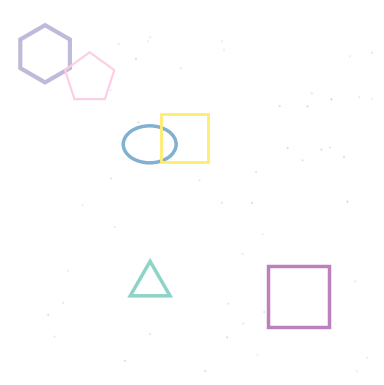[{"shape": "triangle", "thickness": 2.5, "radius": 0.3, "center": [0.39, 0.261]}, {"shape": "hexagon", "thickness": 3, "radius": 0.37, "center": [0.117, 0.86]}, {"shape": "oval", "thickness": 2.5, "radius": 0.34, "center": [0.389, 0.625]}, {"shape": "pentagon", "thickness": 1.5, "radius": 0.34, "center": [0.233, 0.797]}, {"shape": "square", "thickness": 2.5, "radius": 0.4, "center": [0.775, 0.23]}, {"shape": "square", "thickness": 2, "radius": 0.31, "center": [0.479, 0.641]}]